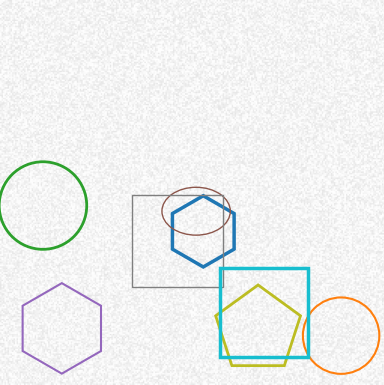[{"shape": "hexagon", "thickness": 2.5, "radius": 0.46, "center": [0.528, 0.399]}, {"shape": "circle", "thickness": 1.5, "radius": 0.5, "center": [0.886, 0.128]}, {"shape": "circle", "thickness": 2, "radius": 0.57, "center": [0.112, 0.466]}, {"shape": "hexagon", "thickness": 1.5, "radius": 0.59, "center": [0.161, 0.147]}, {"shape": "oval", "thickness": 1, "radius": 0.44, "center": [0.509, 0.451]}, {"shape": "square", "thickness": 1, "radius": 0.59, "center": [0.462, 0.374]}, {"shape": "pentagon", "thickness": 2, "radius": 0.58, "center": [0.67, 0.144]}, {"shape": "square", "thickness": 2.5, "radius": 0.58, "center": [0.685, 0.188]}]